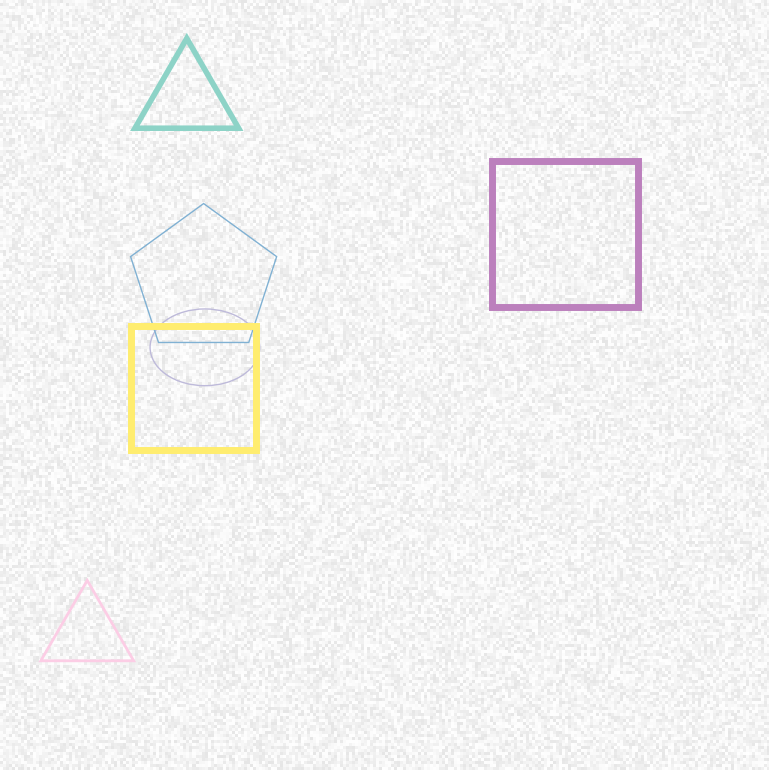[{"shape": "triangle", "thickness": 2, "radius": 0.39, "center": [0.243, 0.872]}, {"shape": "oval", "thickness": 0.5, "radius": 0.36, "center": [0.266, 0.549]}, {"shape": "pentagon", "thickness": 0.5, "radius": 0.5, "center": [0.264, 0.636]}, {"shape": "triangle", "thickness": 1, "radius": 0.35, "center": [0.113, 0.177]}, {"shape": "square", "thickness": 2.5, "radius": 0.47, "center": [0.734, 0.696]}, {"shape": "square", "thickness": 2.5, "radius": 0.4, "center": [0.251, 0.497]}]